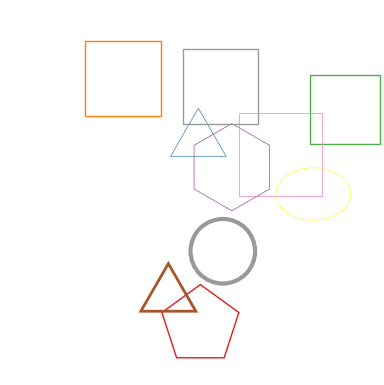[{"shape": "pentagon", "thickness": 1, "radius": 0.53, "center": [0.52, 0.156]}, {"shape": "triangle", "thickness": 0.5, "radius": 0.42, "center": [0.515, 0.636]}, {"shape": "square", "thickness": 1, "radius": 0.45, "center": [0.896, 0.716]}, {"shape": "hexagon", "thickness": 0.5, "radius": 0.57, "center": [0.602, 0.566]}, {"shape": "square", "thickness": 1, "radius": 0.49, "center": [0.32, 0.796]}, {"shape": "oval", "thickness": 0.5, "radius": 0.49, "center": [0.814, 0.496]}, {"shape": "triangle", "thickness": 2, "radius": 0.41, "center": [0.437, 0.233]}, {"shape": "square", "thickness": 0.5, "radius": 0.54, "center": [0.729, 0.598]}, {"shape": "circle", "thickness": 3, "radius": 0.42, "center": [0.579, 0.347]}, {"shape": "square", "thickness": 1, "radius": 0.49, "center": [0.572, 0.776]}]